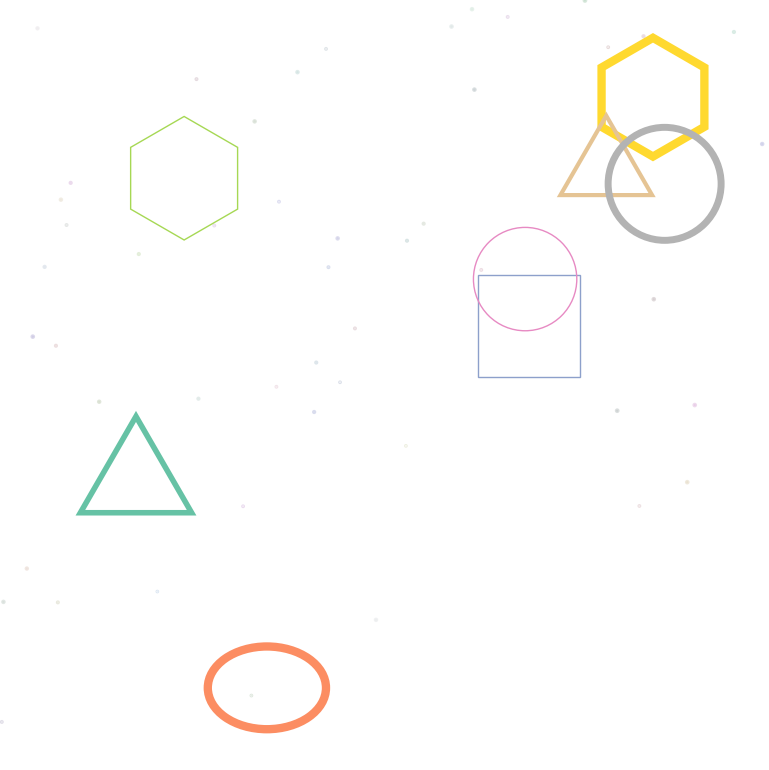[{"shape": "triangle", "thickness": 2, "radius": 0.42, "center": [0.177, 0.376]}, {"shape": "oval", "thickness": 3, "radius": 0.38, "center": [0.347, 0.107]}, {"shape": "square", "thickness": 0.5, "radius": 0.33, "center": [0.687, 0.577]}, {"shape": "circle", "thickness": 0.5, "radius": 0.34, "center": [0.682, 0.638]}, {"shape": "hexagon", "thickness": 0.5, "radius": 0.4, "center": [0.239, 0.769]}, {"shape": "hexagon", "thickness": 3, "radius": 0.39, "center": [0.848, 0.874]}, {"shape": "triangle", "thickness": 1.5, "radius": 0.34, "center": [0.787, 0.781]}, {"shape": "circle", "thickness": 2.5, "radius": 0.37, "center": [0.863, 0.761]}]